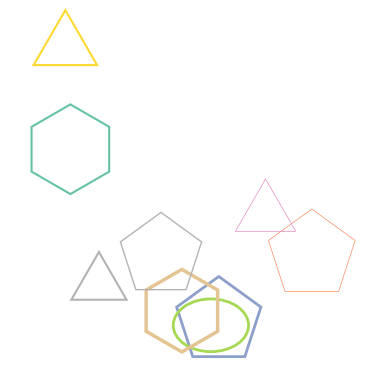[{"shape": "hexagon", "thickness": 1.5, "radius": 0.58, "center": [0.183, 0.612]}, {"shape": "pentagon", "thickness": 0.5, "radius": 0.59, "center": [0.81, 0.339]}, {"shape": "pentagon", "thickness": 2, "radius": 0.58, "center": [0.568, 0.167]}, {"shape": "triangle", "thickness": 0.5, "radius": 0.45, "center": [0.69, 0.444]}, {"shape": "oval", "thickness": 2, "radius": 0.49, "center": [0.548, 0.155]}, {"shape": "triangle", "thickness": 1.5, "radius": 0.48, "center": [0.17, 0.878]}, {"shape": "hexagon", "thickness": 2.5, "radius": 0.54, "center": [0.472, 0.193]}, {"shape": "pentagon", "thickness": 1, "radius": 0.55, "center": [0.418, 0.337]}, {"shape": "triangle", "thickness": 1.5, "radius": 0.41, "center": [0.257, 0.263]}]